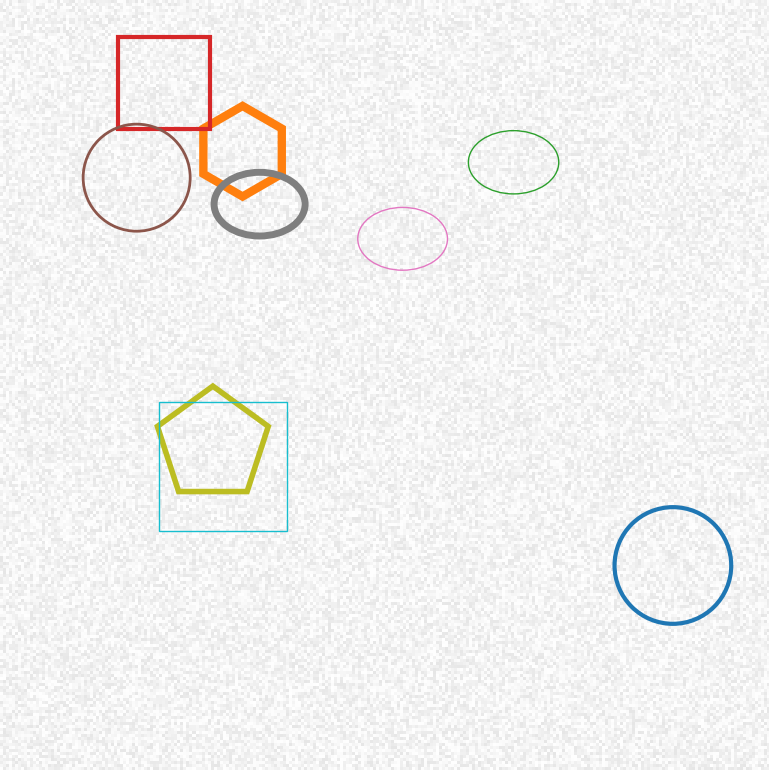[{"shape": "circle", "thickness": 1.5, "radius": 0.38, "center": [0.874, 0.266]}, {"shape": "hexagon", "thickness": 3, "radius": 0.29, "center": [0.315, 0.804]}, {"shape": "oval", "thickness": 0.5, "radius": 0.29, "center": [0.667, 0.789]}, {"shape": "square", "thickness": 1.5, "radius": 0.3, "center": [0.213, 0.892]}, {"shape": "circle", "thickness": 1, "radius": 0.35, "center": [0.177, 0.769]}, {"shape": "oval", "thickness": 0.5, "radius": 0.29, "center": [0.523, 0.69]}, {"shape": "oval", "thickness": 2.5, "radius": 0.3, "center": [0.337, 0.735]}, {"shape": "pentagon", "thickness": 2, "radius": 0.38, "center": [0.276, 0.423]}, {"shape": "square", "thickness": 0.5, "radius": 0.42, "center": [0.29, 0.394]}]